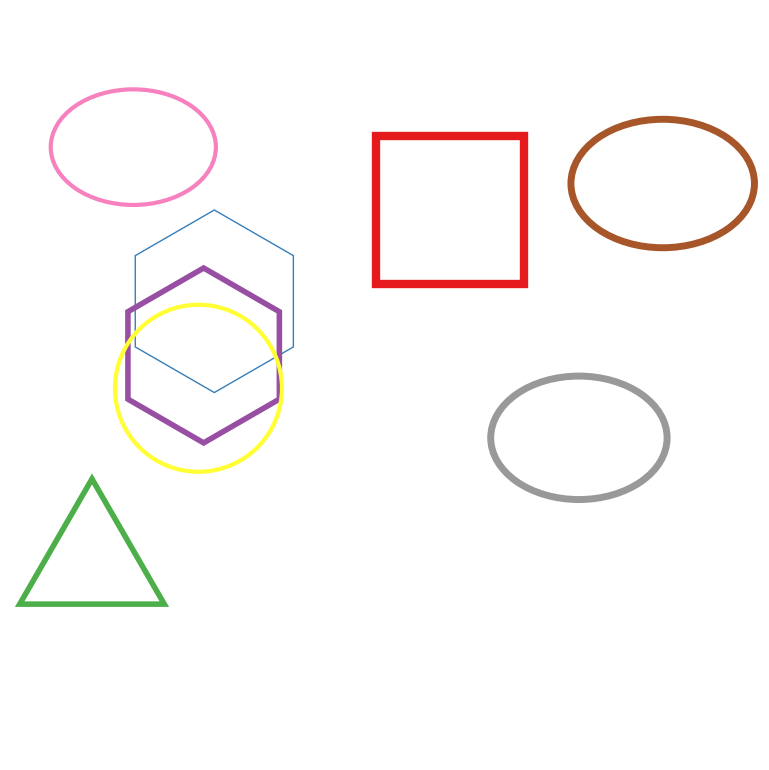[{"shape": "square", "thickness": 3, "radius": 0.48, "center": [0.585, 0.728]}, {"shape": "hexagon", "thickness": 0.5, "radius": 0.59, "center": [0.278, 0.609]}, {"shape": "triangle", "thickness": 2, "radius": 0.54, "center": [0.119, 0.27]}, {"shape": "hexagon", "thickness": 2, "radius": 0.57, "center": [0.264, 0.538]}, {"shape": "circle", "thickness": 1.5, "radius": 0.54, "center": [0.258, 0.496]}, {"shape": "oval", "thickness": 2.5, "radius": 0.6, "center": [0.861, 0.762]}, {"shape": "oval", "thickness": 1.5, "radius": 0.54, "center": [0.173, 0.809]}, {"shape": "oval", "thickness": 2.5, "radius": 0.57, "center": [0.752, 0.431]}]